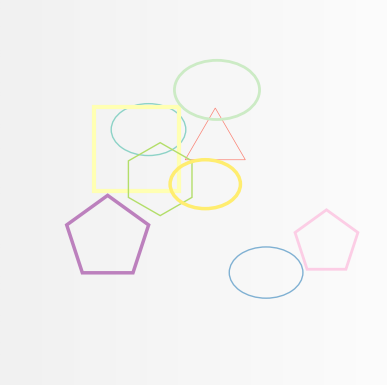[{"shape": "oval", "thickness": 1, "radius": 0.48, "center": [0.383, 0.663]}, {"shape": "square", "thickness": 3, "radius": 0.54, "center": [0.352, 0.613]}, {"shape": "triangle", "thickness": 0.5, "radius": 0.45, "center": [0.556, 0.63]}, {"shape": "oval", "thickness": 1, "radius": 0.48, "center": [0.687, 0.292]}, {"shape": "hexagon", "thickness": 1, "radius": 0.47, "center": [0.413, 0.535]}, {"shape": "pentagon", "thickness": 2, "radius": 0.43, "center": [0.843, 0.37]}, {"shape": "pentagon", "thickness": 2.5, "radius": 0.56, "center": [0.278, 0.381]}, {"shape": "oval", "thickness": 2, "radius": 0.55, "center": [0.56, 0.766]}, {"shape": "oval", "thickness": 2.5, "radius": 0.45, "center": [0.53, 0.522]}]